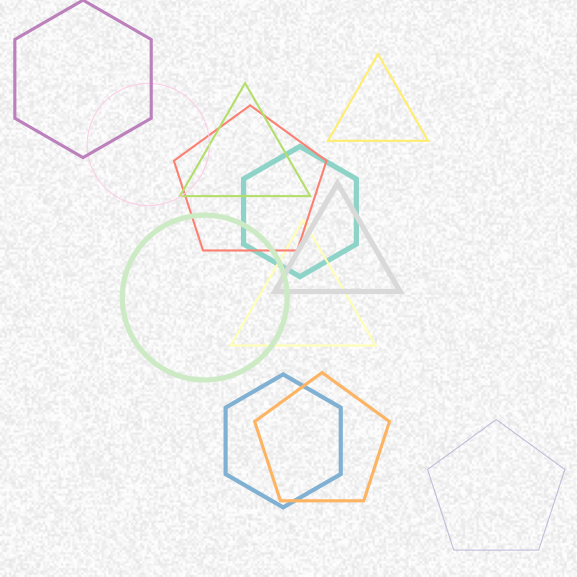[{"shape": "hexagon", "thickness": 2.5, "radius": 0.56, "center": [0.519, 0.633]}, {"shape": "triangle", "thickness": 1, "radius": 0.72, "center": [0.525, 0.473]}, {"shape": "pentagon", "thickness": 0.5, "radius": 0.62, "center": [0.859, 0.148]}, {"shape": "pentagon", "thickness": 1, "radius": 0.69, "center": [0.433, 0.678]}, {"shape": "hexagon", "thickness": 2, "radius": 0.58, "center": [0.49, 0.236]}, {"shape": "pentagon", "thickness": 1.5, "radius": 0.61, "center": [0.558, 0.231]}, {"shape": "triangle", "thickness": 1, "radius": 0.65, "center": [0.424, 0.725]}, {"shape": "circle", "thickness": 0.5, "radius": 0.53, "center": [0.257, 0.749]}, {"shape": "triangle", "thickness": 2.5, "radius": 0.63, "center": [0.584, 0.557]}, {"shape": "hexagon", "thickness": 1.5, "radius": 0.68, "center": [0.144, 0.863]}, {"shape": "circle", "thickness": 2.5, "radius": 0.71, "center": [0.355, 0.484]}, {"shape": "triangle", "thickness": 1, "radius": 0.5, "center": [0.655, 0.805]}]